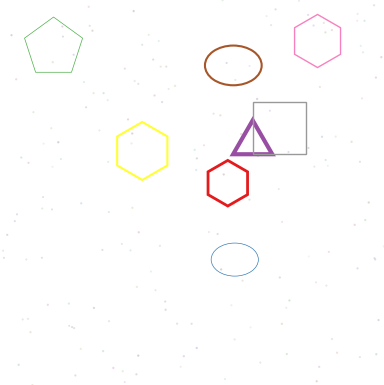[{"shape": "hexagon", "thickness": 2, "radius": 0.3, "center": [0.592, 0.524]}, {"shape": "oval", "thickness": 0.5, "radius": 0.31, "center": [0.61, 0.326]}, {"shape": "pentagon", "thickness": 0.5, "radius": 0.4, "center": [0.139, 0.876]}, {"shape": "triangle", "thickness": 3, "radius": 0.29, "center": [0.656, 0.629]}, {"shape": "hexagon", "thickness": 1.5, "radius": 0.38, "center": [0.37, 0.608]}, {"shape": "oval", "thickness": 1.5, "radius": 0.37, "center": [0.606, 0.83]}, {"shape": "hexagon", "thickness": 1, "radius": 0.34, "center": [0.825, 0.894]}, {"shape": "square", "thickness": 1, "radius": 0.34, "center": [0.726, 0.668]}]